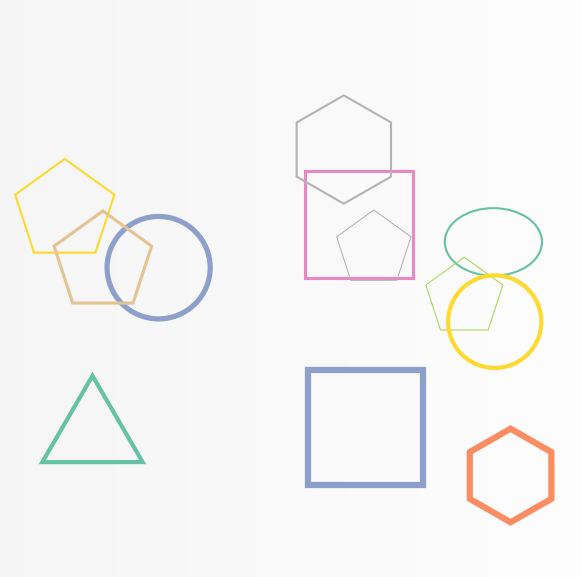[{"shape": "triangle", "thickness": 2, "radius": 0.5, "center": [0.159, 0.249]}, {"shape": "oval", "thickness": 1, "radius": 0.42, "center": [0.849, 0.58]}, {"shape": "hexagon", "thickness": 3, "radius": 0.41, "center": [0.878, 0.176]}, {"shape": "circle", "thickness": 2.5, "radius": 0.44, "center": [0.273, 0.536]}, {"shape": "square", "thickness": 3, "radius": 0.5, "center": [0.629, 0.259]}, {"shape": "square", "thickness": 1.5, "radius": 0.46, "center": [0.618, 0.61]}, {"shape": "pentagon", "thickness": 0.5, "radius": 0.35, "center": [0.799, 0.484]}, {"shape": "pentagon", "thickness": 1, "radius": 0.45, "center": [0.111, 0.634]}, {"shape": "circle", "thickness": 2, "radius": 0.4, "center": [0.851, 0.442]}, {"shape": "pentagon", "thickness": 1.5, "radius": 0.44, "center": [0.177, 0.546]}, {"shape": "hexagon", "thickness": 1, "radius": 0.47, "center": [0.592, 0.74]}, {"shape": "pentagon", "thickness": 0.5, "radius": 0.34, "center": [0.643, 0.568]}]